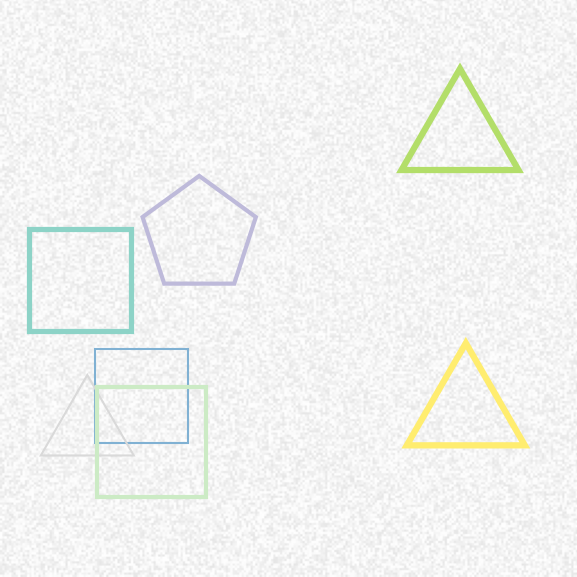[{"shape": "square", "thickness": 2.5, "radius": 0.44, "center": [0.138, 0.514]}, {"shape": "pentagon", "thickness": 2, "radius": 0.52, "center": [0.345, 0.591]}, {"shape": "square", "thickness": 1, "radius": 0.41, "center": [0.245, 0.313]}, {"shape": "triangle", "thickness": 3, "radius": 0.58, "center": [0.797, 0.763]}, {"shape": "triangle", "thickness": 1, "radius": 0.46, "center": [0.151, 0.257]}, {"shape": "square", "thickness": 2, "radius": 0.47, "center": [0.262, 0.234]}, {"shape": "triangle", "thickness": 3, "radius": 0.59, "center": [0.807, 0.287]}]